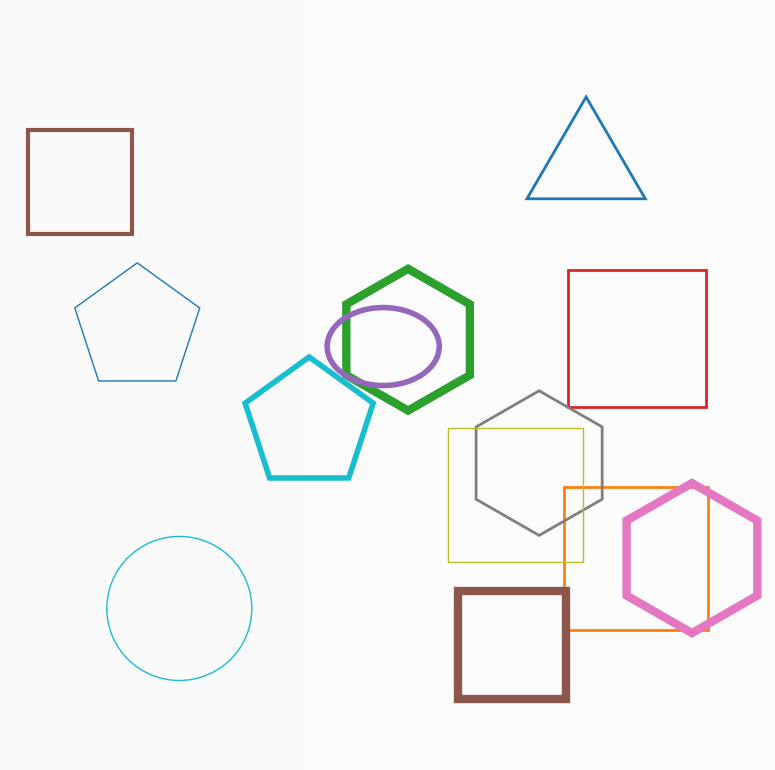[{"shape": "pentagon", "thickness": 0.5, "radius": 0.42, "center": [0.177, 0.574]}, {"shape": "triangle", "thickness": 1, "radius": 0.44, "center": [0.756, 0.786]}, {"shape": "square", "thickness": 1, "radius": 0.46, "center": [0.82, 0.275]}, {"shape": "hexagon", "thickness": 3, "radius": 0.46, "center": [0.527, 0.559]}, {"shape": "square", "thickness": 1, "radius": 0.44, "center": [0.822, 0.56]}, {"shape": "oval", "thickness": 2, "radius": 0.36, "center": [0.494, 0.55]}, {"shape": "square", "thickness": 1.5, "radius": 0.34, "center": [0.103, 0.764]}, {"shape": "square", "thickness": 3, "radius": 0.35, "center": [0.66, 0.163]}, {"shape": "hexagon", "thickness": 3, "radius": 0.49, "center": [0.893, 0.275]}, {"shape": "hexagon", "thickness": 1, "radius": 0.47, "center": [0.696, 0.399]}, {"shape": "square", "thickness": 0.5, "radius": 0.44, "center": [0.665, 0.357]}, {"shape": "circle", "thickness": 0.5, "radius": 0.47, "center": [0.231, 0.21]}, {"shape": "pentagon", "thickness": 2, "radius": 0.43, "center": [0.399, 0.45]}]